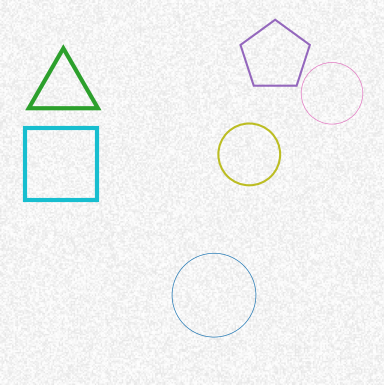[{"shape": "circle", "thickness": 0.5, "radius": 0.54, "center": [0.556, 0.233]}, {"shape": "triangle", "thickness": 3, "radius": 0.52, "center": [0.165, 0.771]}, {"shape": "pentagon", "thickness": 1.5, "radius": 0.47, "center": [0.715, 0.854]}, {"shape": "circle", "thickness": 0.5, "radius": 0.4, "center": [0.862, 0.758]}, {"shape": "circle", "thickness": 1.5, "radius": 0.4, "center": [0.647, 0.599]}, {"shape": "square", "thickness": 3, "radius": 0.47, "center": [0.158, 0.574]}]